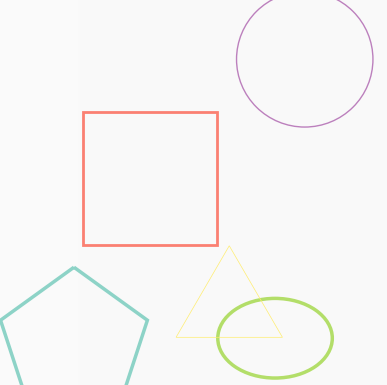[{"shape": "pentagon", "thickness": 2.5, "radius": 1.0, "center": [0.191, 0.107]}, {"shape": "square", "thickness": 2, "radius": 0.86, "center": [0.388, 0.536]}, {"shape": "oval", "thickness": 2.5, "radius": 0.74, "center": [0.71, 0.122]}, {"shape": "circle", "thickness": 1, "radius": 0.88, "center": [0.786, 0.846]}, {"shape": "triangle", "thickness": 0.5, "radius": 0.79, "center": [0.592, 0.203]}]